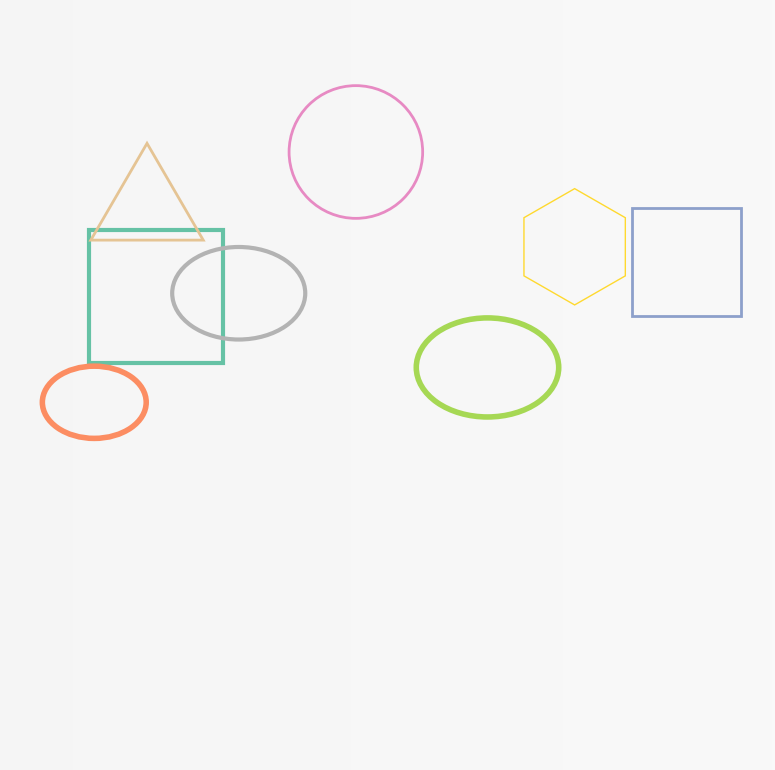[{"shape": "square", "thickness": 1.5, "radius": 0.43, "center": [0.202, 0.615]}, {"shape": "oval", "thickness": 2, "radius": 0.34, "center": [0.122, 0.478]}, {"shape": "square", "thickness": 1, "radius": 0.35, "center": [0.886, 0.659]}, {"shape": "circle", "thickness": 1, "radius": 0.43, "center": [0.459, 0.803]}, {"shape": "oval", "thickness": 2, "radius": 0.46, "center": [0.629, 0.523]}, {"shape": "hexagon", "thickness": 0.5, "radius": 0.38, "center": [0.741, 0.68]}, {"shape": "triangle", "thickness": 1, "radius": 0.42, "center": [0.19, 0.73]}, {"shape": "oval", "thickness": 1.5, "radius": 0.43, "center": [0.308, 0.619]}]